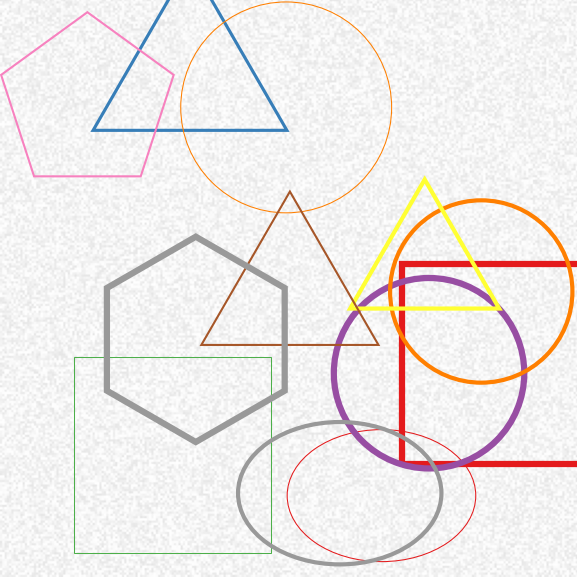[{"shape": "square", "thickness": 3, "radius": 0.87, "center": [0.869, 0.369]}, {"shape": "oval", "thickness": 0.5, "radius": 0.82, "center": [0.661, 0.141]}, {"shape": "triangle", "thickness": 1.5, "radius": 0.97, "center": [0.329, 0.87]}, {"shape": "square", "thickness": 0.5, "radius": 0.85, "center": [0.298, 0.211]}, {"shape": "circle", "thickness": 3, "radius": 0.82, "center": [0.743, 0.353]}, {"shape": "circle", "thickness": 2, "radius": 0.79, "center": [0.833, 0.494]}, {"shape": "circle", "thickness": 0.5, "radius": 0.91, "center": [0.496, 0.813]}, {"shape": "triangle", "thickness": 2, "radius": 0.74, "center": [0.735, 0.539]}, {"shape": "triangle", "thickness": 1, "radius": 0.89, "center": [0.502, 0.49]}, {"shape": "pentagon", "thickness": 1, "radius": 0.79, "center": [0.151, 0.821]}, {"shape": "oval", "thickness": 2, "radius": 0.88, "center": [0.588, 0.145]}, {"shape": "hexagon", "thickness": 3, "radius": 0.89, "center": [0.339, 0.411]}]